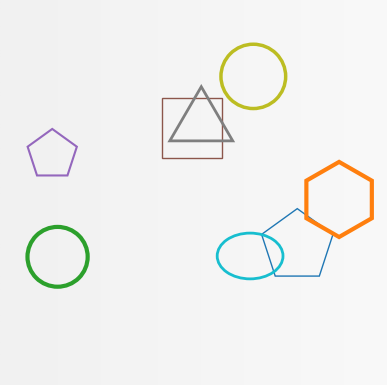[{"shape": "pentagon", "thickness": 1, "radius": 0.48, "center": [0.767, 0.361]}, {"shape": "hexagon", "thickness": 3, "radius": 0.49, "center": [0.875, 0.482]}, {"shape": "circle", "thickness": 3, "radius": 0.39, "center": [0.149, 0.333]}, {"shape": "pentagon", "thickness": 1.5, "radius": 0.33, "center": [0.135, 0.598]}, {"shape": "square", "thickness": 1, "radius": 0.39, "center": [0.496, 0.667]}, {"shape": "triangle", "thickness": 2, "radius": 0.47, "center": [0.519, 0.681]}, {"shape": "circle", "thickness": 2.5, "radius": 0.42, "center": [0.654, 0.802]}, {"shape": "oval", "thickness": 2, "radius": 0.42, "center": [0.645, 0.335]}]